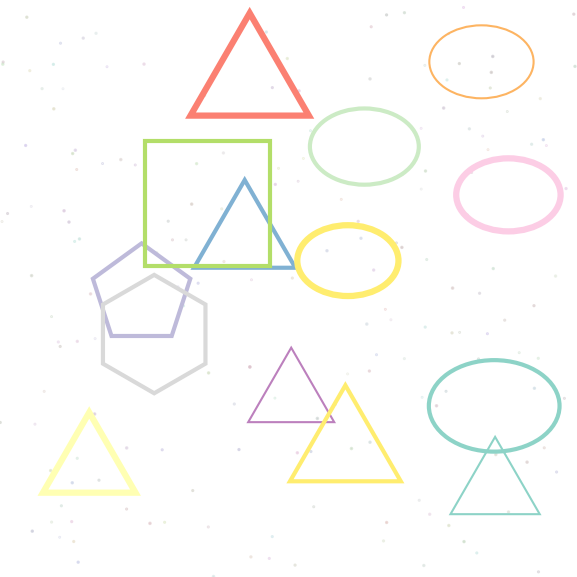[{"shape": "triangle", "thickness": 1, "radius": 0.45, "center": [0.857, 0.153]}, {"shape": "oval", "thickness": 2, "radius": 0.57, "center": [0.856, 0.296]}, {"shape": "triangle", "thickness": 3, "radius": 0.46, "center": [0.155, 0.192]}, {"shape": "pentagon", "thickness": 2, "radius": 0.44, "center": [0.245, 0.489]}, {"shape": "triangle", "thickness": 3, "radius": 0.59, "center": [0.432, 0.858]}, {"shape": "triangle", "thickness": 2, "radius": 0.51, "center": [0.424, 0.586]}, {"shape": "oval", "thickness": 1, "radius": 0.45, "center": [0.834, 0.892]}, {"shape": "square", "thickness": 2, "radius": 0.54, "center": [0.359, 0.646]}, {"shape": "oval", "thickness": 3, "radius": 0.45, "center": [0.88, 0.662]}, {"shape": "hexagon", "thickness": 2, "radius": 0.51, "center": [0.267, 0.421]}, {"shape": "triangle", "thickness": 1, "radius": 0.43, "center": [0.504, 0.311]}, {"shape": "oval", "thickness": 2, "radius": 0.47, "center": [0.631, 0.745]}, {"shape": "oval", "thickness": 3, "radius": 0.44, "center": [0.602, 0.548]}, {"shape": "triangle", "thickness": 2, "radius": 0.55, "center": [0.598, 0.221]}]